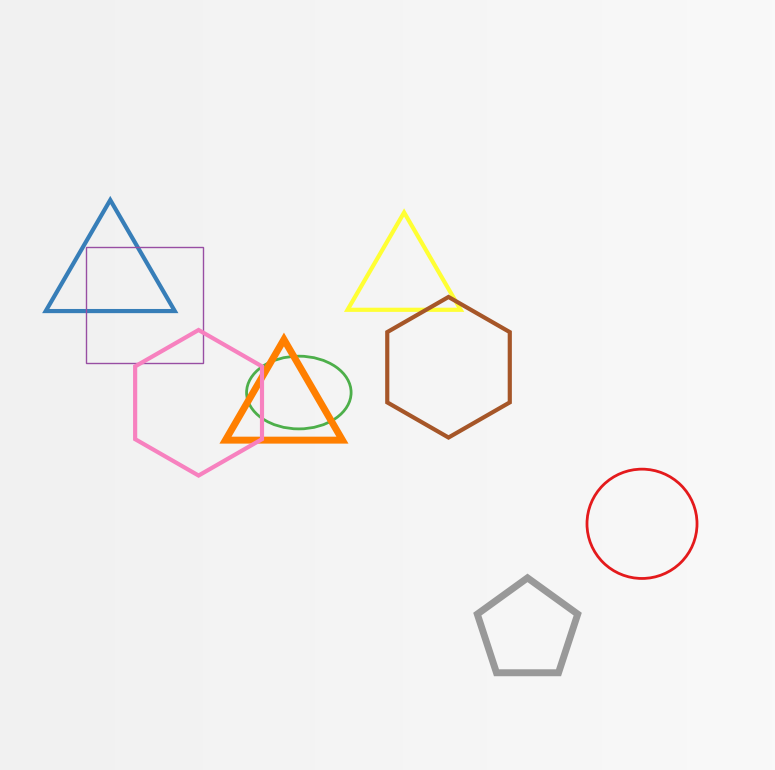[{"shape": "circle", "thickness": 1, "radius": 0.35, "center": [0.828, 0.32]}, {"shape": "triangle", "thickness": 1.5, "radius": 0.48, "center": [0.142, 0.644]}, {"shape": "oval", "thickness": 1, "radius": 0.34, "center": [0.386, 0.49]}, {"shape": "square", "thickness": 0.5, "radius": 0.38, "center": [0.186, 0.604]}, {"shape": "triangle", "thickness": 2.5, "radius": 0.44, "center": [0.366, 0.472]}, {"shape": "triangle", "thickness": 1.5, "radius": 0.42, "center": [0.521, 0.64]}, {"shape": "hexagon", "thickness": 1.5, "radius": 0.46, "center": [0.579, 0.523]}, {"shape": "hexagon", "thickness": 1.5, "radius": 0.47, "center": [0.256, 0.477]}, {"shape": "pentagon", "thickness": 2.5, "radius": 0.34, "center": [0.681, 0.181]}]